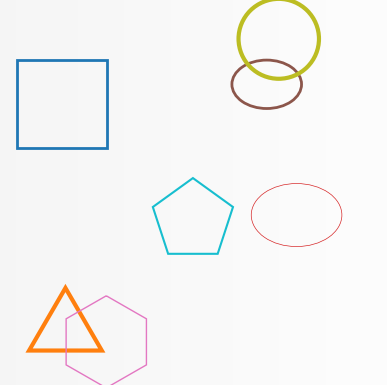[{"shape": "square", "thickness": 2, "radius": 0.58, "center": [0.16, 0.73]}, {"shape": "triangle", "thickness": 3, "radius": 0.54, "center": [0.169, 0.144]}, {"shape": "oval", "thickness": 0.5, "radius": 0.58, "center": [0.765, 0.441]}, {"shape": "oval", "thickness": 2, "radius": 0.45, "center": [0.688, 0.781]}, {"shape": "hexagon", "thickness": 1, "radius": 0.6, "center": [0.274, 0.112]}, {"shape": "circle", "thickness": 3, "radius": 0.52, "center": [0.719, 0.899]}, {"shape": "pentagon", "thickness": 1.5, "radius": 0.54, "center": [0.498, 0.429]}]